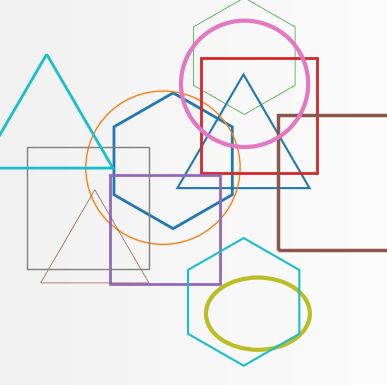[{"shape": "triangle", "thickness": 1.5, "radius": 0.98, "center": [0.628, 0.61]}, {"shape": "hexagon", "thickness": 2, "radius": 0.88, "center": [0.447, 0.582]}, {"shape": "circle", "thickness": 1, "radius": 1.0, "center": [0.421, 0.564]}, {"shape": "hexagon", "thickness": 0.5, "radius": 0.76, "center": [0.63, 0.854]}, {"shape": "square", "thickness": 2, "radius": 0.74, "center": [0.669, 0.7]}, {"shape": "square", "thickness": 2, "radius": 0.71, "center": [0.427, 0.404]}, {"shape": "square", "thickness": 2.5, "radius": 0.87, "center": [0.892, 0.526]}, {"shape": "triangle", "thickness": 0.5, "radius": 0.81, "center": [0.245, 0.346]}, {"shape": "circle", "thickness": 3, "radius": 0.82, "center": [0.631, 0.782]}, {"shape": "square", "thickness": 1, "radius": 0.79, "center": [0.227, 0.461]}, {"shape": "oval", "thickness": 3, "radius": 0.67, "center": [0.666, 0.185]}, {"shape": "triangle", "thickness": 2, "radius": 0.99, "center": [0.121, 0.662]}, {"shape": "hexagon", "thickness": 1.5, "radius": 0.83, "center": [0.629, 0.216]}]